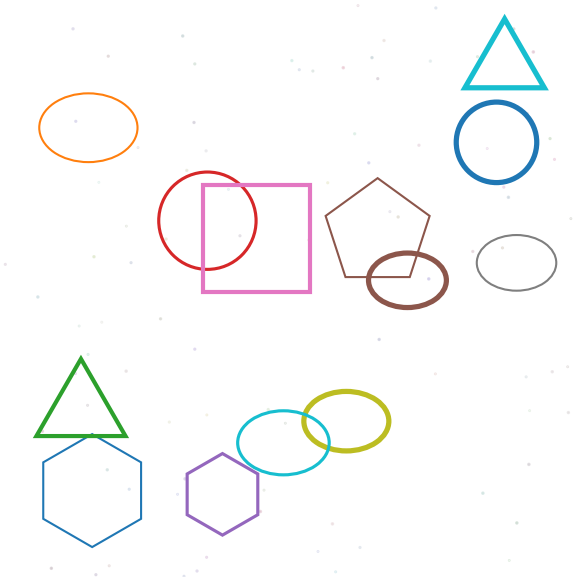[{"shape": "hexagon", "thickness": 1, "radius": 0.49, "center": [0.16, 0.15]}, {"shape": "circle", "thickness": 2.5, "radius": 0.35, "center": [0.86, 0.753]}, {"shape": "oval", "thickness": 1, "radius": 0.43, "center": [0.153, 0.778]}, {"shape": "triangle", "thickness": 2, "radius": 0.45, "center": [0.14, 0.289]}, {"shape": "circle", "thickness": 1.5, "radius": 0.42, "center": [0.359, 0.617]}, {"shape": "hexagon", "thickness": 1.5, "radius": 0.35, "center": [0.385, 0.143]}, {"shape": "pentagon", "thickness": 1, "radius": 0.47, "center": [0.654, 0.596]}, {"shape": "oval", "thickness": 2.5, "radius": 0.34, "center": [0.706, 0.514]}, {"shape": "square", "thickness": 2, "radius": 0.46, "center": [0.444, 0.586]}, {"shape": "oval", "thickness": 1, "radius": 0.34, "center": [0.894, 0.544]}, {"shape": "oval", "thickness": 2.5, "radius": 0.37, "center": [0.6, 0.27]}, {"shape": "oval", "thickness": 1.5, "radius": 0.4, "center": [0.491, 0.232]}, {"shape": "triangle", "thickness": 2.5, "radius": 0.4, "center": [0.874, 0.887]}]